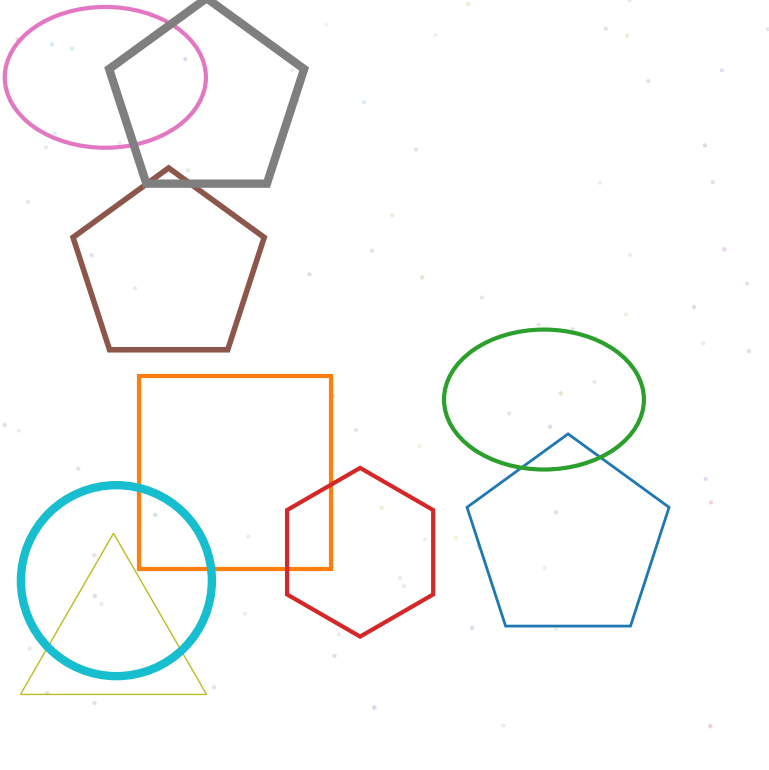[{"shape": "pentagon", "thickness": 1, "radius": 0.69, "center": [0.738, 0.299]}, {"shape": "square", "thickness": 1.5, "radius": 0.62, "center": [0.306, 0.386]}, {"shape": "oval", "thickness": 1.5, "radius": 0.65, "center": [0.706, 0.481]}, {"shape": "hexagon", "thickness": 1.5, "radius": 0.55, "center": [0.468, 0.283]}, {"shape": "pentagon", "thickness": 2, "radius": 0.65, "center": [0.219, 0.651]}, {"shape": "oval", "thickness": 1.5, "radius": 0.65, "center": [0.137, 0.9]}, {"shape": "pentagon", "thickness": 3, "radius": 0.67, "center": [0.268, 0.869]}, {"shape": "triangle", "thickness": 0.5, "radius": 0.7, "center": [0.147, 0.168]}, {"shape": "circle", "thickness": 3, "radius": 0.62, "center": [0.151, 0.246]}]